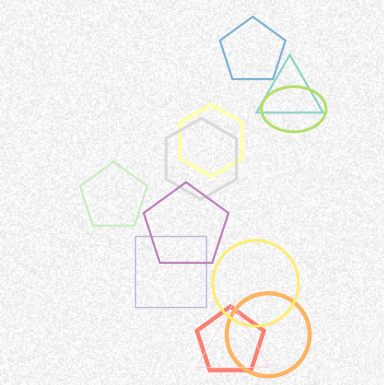[{"shape": "triangle", "thickness": 1.5, "radius": 0.5, "center": [0.753, 0.758]}, {"shape": "hexagon", "thickness": 3, "radius": 0.47, "center": [0.548, 0.635]}, {"shape": "square", "thickness": 1, "radius": 0.46, "center": [0.443, 0.295]}, {"shape": "pentagon", "thickness": 3, "radius": 0.46, "center": [0.598, 0.112]}, {"shape": "pentagon", "thickness": 1.5, "radius": 0.45, "center": [0.656, 0.867]}, {"shape": "circle", "thickness": 3, "radius": 0.54, "center": [0.697, 0.13]}, {"shape": "oval", "thickness": 2, "radius": 0.42, "center": [0.763, 0.716]}, {"shape": "triangle", "thickness": 0.5, "radius": 0.55, "center": [0.605, 0.101]}, {"shape": "hexagon", "thickness": 2, "radius": 0.53, "center": [0.523, 0.588]}, {"shape": "pentagon", "thickness": 1.5, "radius": 0.58, "center": [0.483, 0.411]}, {"shape": "pentagon", "thickness": 1.5, "radius": 0.46, "center": [0.295, 0.488]}, {"shape": "circle", "thickness": 2, "radius": 0.56, "center": [0.664, 0.264]}]